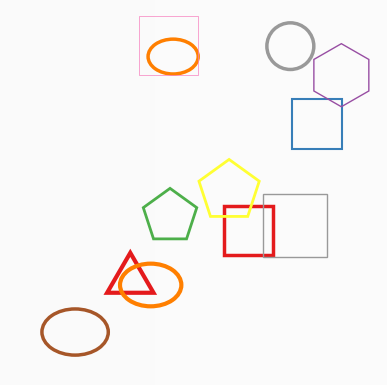[{"shape": "square", "thickness": 2.5, "radius": 0.31, "center": [0.64, 0.401]}, {"shape": "triangle", "thickness": 3, "radius": 0.35, "center": [0.336, 0.274]}, {"shape": "square", "thickness": 1.5, "radius": 0.32, "center": [0.817, 0.678]}, {"shape": "pentagon", "thickness": 2, "radius": 0.36, "center": [0.439, 0.438]}, {"shape": "hexagon", "thickness": 1, "radius": 0.41, "center": [0.881, 0.805]}, {"shape": "oval", "thickness": 3, "radius": 0.4, "center": [0.389, 0.26]}, {"shape": "oval", "thickness": 2.5, "radius": 0.32, "center": [0.447, 0.853]}, {"shape": "pentagon", "thickness": 2, "radius": 0.41, "center": [0.591, 0.504]}, {"shape": "oval", "thickness": 2.5, "radius": 0.43, "center": [0.194, 0.138]}, {"shape": "square", "thickness": 0.5, "radius": 0.38, "center": [0.434, 0.881]}, {"shape": "circle", "thickness": 2.5, "radius": 0.3, "center": [0.749, 0.88]}, {"shape": "square", "thickness": 1, "radius": 0.41, "center": [0.762, 0.415]}]